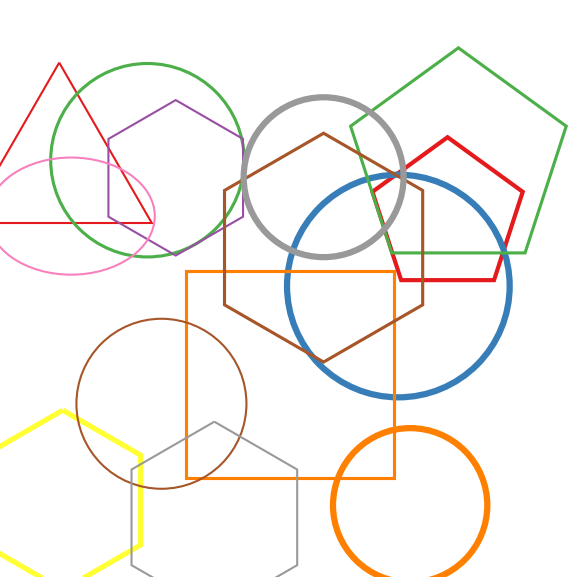[{"shape": "pentagon", "thickness": 2, "radius": 0.68, "center": [0.775, 0.625]}, {"shape": "triangle", "thickness": 1, "radius": 0.93, "center": [0.103, 0.706]}, {"shape": "circle", "thickness": 3, "radius": 0.96, "center": [0.69, 0.504]}, {"shape": "pentagon", "thickness": 1.5, "radius": 0.98, "center": [0.794, 0.72]}, {"shape": "circle", "thickness": 1.5, "radius": 0.84, "center": [0.255, 0.722]}, {"shape": "hexagon", "thickness": 1, "radius": 0.67, "center": [0.304, 0.691]}, {"shape": "square", "thickness": 1.5, "radius": 0.9, "center": [0.502, 0.351]}, {"shape": "circle", "thickness": 3, "radius": 0.67, "center": [0.71, 0.124]}, {"shape": "hexagon", "thickness": 2.5, "radius": 0.78, "center": [0.109, 0.133]}, {"shape": "circle", "thickness": 1, "radius": 0.74, "center": [0.28, 0.3]}, {"shape": "hexagon", "thickness": 1.5, "radius": 0.99, "center": [0.56, 0.57]}, {"shape": "oval", "thickness": 1, "radius": 0.72, "center": [0.123, 0.625]}, {"shape": "circle", "thickness": 3, "radius": 0.69, "center": [0.56, 0.692]}, {"shape": "hexagon", "thickness": 1, "radius": 0.83, "center": [0.371, 0.103]}]